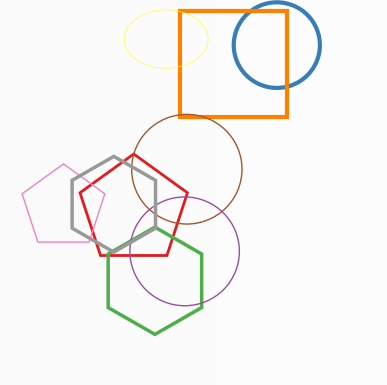[{"shape": "pentagon", "thickness": 2, "radius": 0.73, "center": [0.345, 0.454]}, {"shape": "circle", "thickness": 3, "radius": 0.56, "center": [0.714, 0.883]}, {"shape": "hexagon", "thickness": 2.5, "radius": 0.7, "center": [0.4, 0.271]}, {"shape": "circle", "thickness": 1, "radius": 0.71, "center": [0.476, 0.347]}, {"shape": "square", "thickness": 3, "radius": 0.69, "center": [0.603, 0.835]}, {"shape": "oval", "thickness": 0.5, "radius": 0.54, "center": [0.429, 0.899]}, {"shape": "circle", "thickness": 1, "radius": 0.71, "center": [0.482, 0.56]}, {"shape": "pentagon", "thickness": 1, "radius": 0.56, "center": [0.164, 0.462]}, {"shape": "hexagon", "thickness": 2.5, "radius": 0.62, "center": [0.294, 0.47]}]